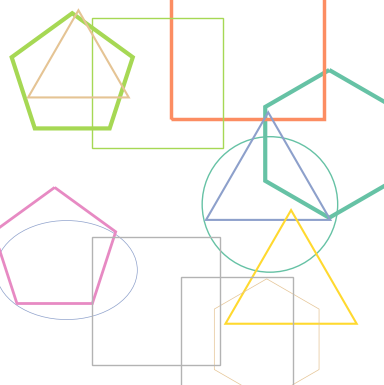[{"shape": "hexagon", "thickness": 3, "radius": 0.96, "center": [0.855, 0.626]}, {"shape": "circle", "thickness": 1, "radius": 0.88, "center": [0.701, 0.469]}, {"shape": "square", "thickness": 2.5, "radius": 1.0, "center": [0.643, 0.889]}, {"shape": "oval", "thickness": 0.5, "radius": 0.92, "center": [0.173, 0.299]}, {"shape": "triangle", "thickness": 1.5, "radius": 0.93, "center": [0.697, 0.522]}, {"shape": "pentagon", "thickness": 2, "radius": 0.83, "center": [0.142, 0.347]}, {"shape": "pentagon", "thickness": 3, "radius": 0.83, "center": [0.188, 0.8]}, {"shape": "square", "thickness": 1, "radius": 0.85, "center": [0.409, 0.784]}, {"shape": "triangle", "thickness": 1.5, "radius": 0.98, "center": [0.756, 0.257]}, {"shape": "hexagon", "thickness": 0.5, "radius": 0.79, "center": [0.693, 0.119]}, {"shape": "triangle", "thickness": 1.5, "radius": 0.75, "center": [0.204, 0.822]}, {"shape": "square", "thickness": 1, "radius": 0.83, "center": [0.406, 0.218]}, {"shape": "square", "thickness": 1, "radius": 0.73, "center": [0.616, 0.135]}]